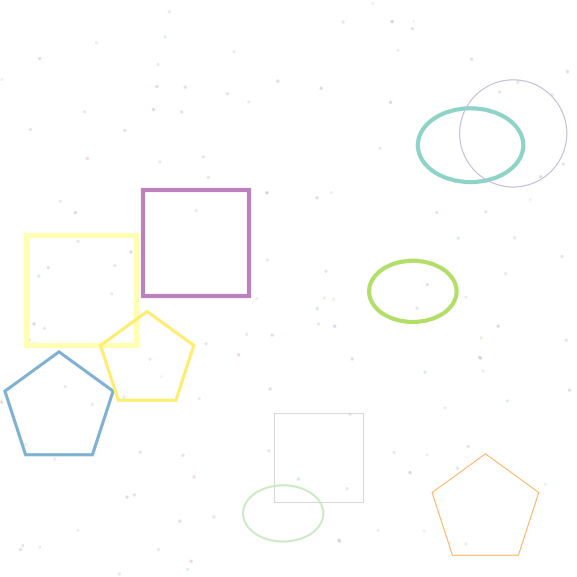[{"shape": "oval", "thickness": 2, "radius": 0.46, "center": [0.815, 0.748]}, {"shape": "square", "thickness": 2.5, "radius": 0.48, "center": [0.14, 0.497]}, {"shape": "circle", "thickness": 0.5, "radius": 0.46, "center": [0.889, 0.768]}, {"shape": "pentagon", "thickness": 1.5, "radius": 0.49, "center": [0.102, 0.291]}, {"shape": "pentagon", "thickness": 0.5, "radius": 0.49, "center": [0.841, 0.116]}, {"shape": "oval", "thickness": 2, "radius": 0.38, "center": [0.715, 0.495]}, {"shape": "square", "thickness": 0.5, "radius": 0.38, "center": [0.552, 0.207]}, {"shape": "square", "thickness": 2, "radius": 0.46, "center": [0.339, 0.579]}, {"shape": "oval", "thickness": 1, "radius": 0.35, "center": [0.49, 0.11]}, {"shape": "pentagon", "thickness": 1.5, "radius": 0.42, "center": [0.255, 0.375]}]